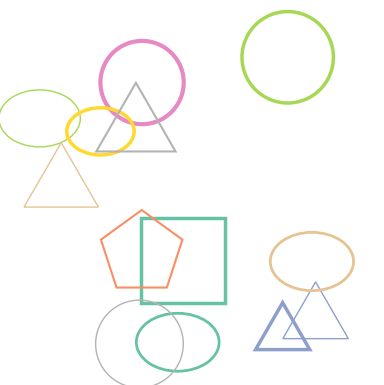[{"shape": "square", "thickness": 2.5, "radius": 0.55, "center": [0.475, 0.323]}, {"shape": "oval", "thickness": 2, "radius": 0.54, "center": [0.462, 0.111]}, {"shape": "pentagon", "thickness": 1.5, "radius": 0.56, "center": [0.368, 0.343]}, {"shape": "triangle", "thickness": 1, "radius": 0.49, "center": [0.82, 0.17]}, {"shape": "triangle", "thickness": 2.5, "radius": 0.41, "center": [0.734, 0.133]}, {"shape": "circle", "thickness": 3, "radius": 0.54, "center": [0.369, 0.786]}, {"shape": "circle", "thickness": 2.5, "radius": 0.59, "center": [0.747, 0.851]}, {"shape": "oval", "thickness": 1, "radius": 0.53, "center": [0.103, 0.692]}, {"shape": "oval", "thickness": 2.5, "radius": 0.44, "center": [0.261, 0.659]}, {"shape": "triangle", "thickness": 1, "radius": 0.56, "center": [0.159, 0.518]}, {"shape": "oval", "thickness": 2, "radius": 0.54, "center": [0.81, 0.321]}, {"shape": "circle", "thickness": 1, "radius": 0.57, "center": [0.362, 0.107]}, {"shape": "triangle", "thickness": 1.5, "radius": 0.59, "center": [0.353, 0.666]}]